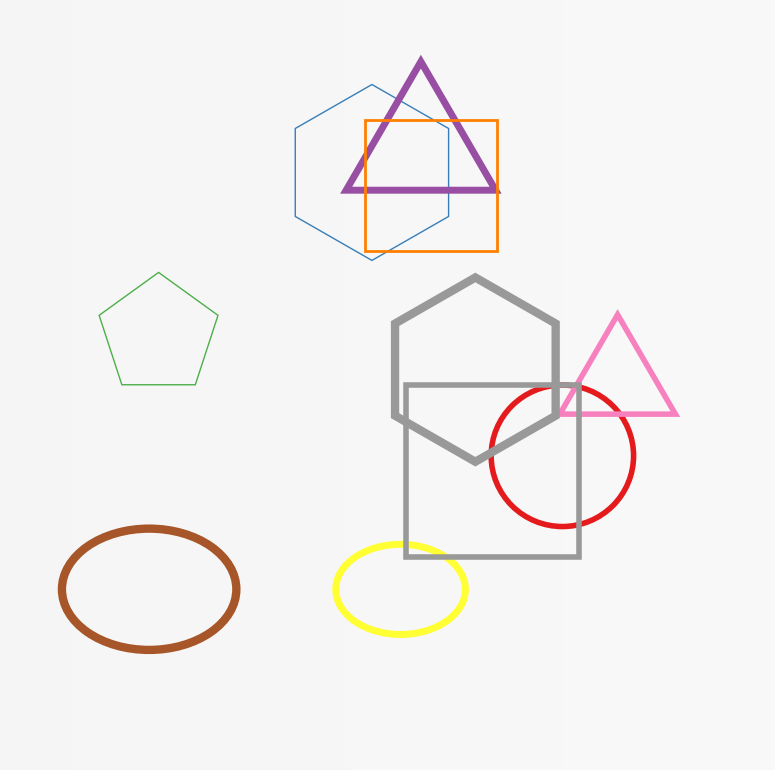[{"shape": "circle", "thickness": 2, "radius": 0.46, "center": [0.726, 0.408]}, {"shape": "hexagon", "thickness": 0.5, "radius": 0.57, "center": [0.48, 0.776]}, {"shape": "pentagon", "thickness": 0.5, "radius": 0.4, "center": [0.205, 0.566]}, {"shape": "triangle", "thickness": 2.5, "radius": 0.56, "center": [0.543, 0.809]}, {"shape": "square", "thickness": 1, "radius": 0.42, "center": [0.556, 0.759]}, {"shape": "oval", "thickness": 2.5, "radius": 0.42, "center": [0.517, 0.235]}, {"shape": "oval", "thickness": 3, "radius": 0.56, "center": [0.192, 0.235]}, {"shape": "triangle", "thickness": 2, "radius": 0.43, "center": [0.797, 0.505]}, {"shape": "hexagon", "thickness": 3, "radius": 0.6, "center": [0.613, 0.52]}, {"shape": "square", "thickness": 2, "radius": 0.56, "center": [0.635, 0.388]}]